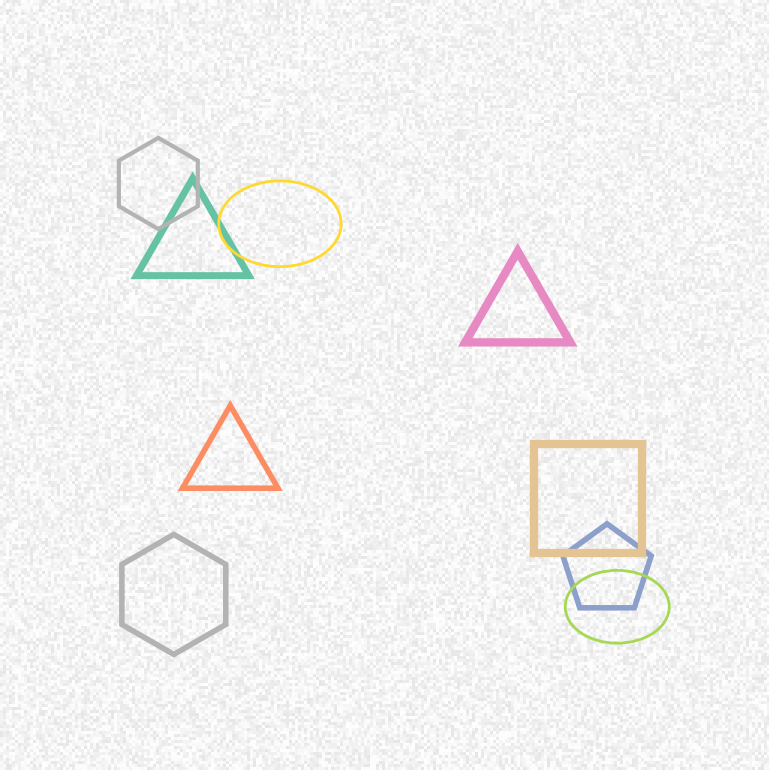[{"shape": "triangle", "thickness": 2.5, "radius": 0.42, "center": [0.25, 0.684]}, {"shape": "triangle", "thickness": 2, "radius": 0.36, "center": [0.299, 0.402]}, {"shape": "pentagon", "thickness": 2, "radius": 0.3, "center": [0.788, 0.259]}, {"shape": "triangle", "thickness": 3, "radius": 0.39, "center": [0.672, 0.595]}, {"shape": "oval", "thickness": 1, "radius": 0.34, "center": [0.802, 0.212]}, {"shape": "oval", "thickness": 1, "radius": 0.4, "center": [0.364, 0.709]}, {"shape": "square", "thickness": 3, "radius": 0.35, "center": [0.764, 0.353]}, {"shape": "hexagon", "thickness": 1.5, "radius": 0.3, "center": [0.206, 0.762]}, {"shape": "hexagon", "thickness": 2, "radius": 0.39, "center": [0.226, 0.228]}]